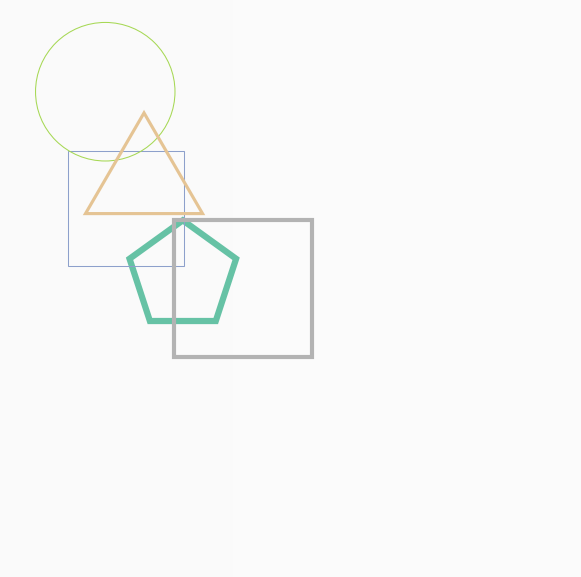[{"shape": "pentagon", "thickness": 3, "radius": 0.48, "center": [0.315, 0.521]}, {"shape": "square", "thickness": 0.5, "radius": 0.5, "center": [0.217, 0.638]}, {"shape": "circle", "thickness": 0.5, "radius": 0.6, "center": [0.181, 0.84]}, {"shape": "triangle", "thickness": 1.5, "radius": 0.58, "center": [0.248, 0.687]}, {"shape": "square", "thickness": 2, "radius": 0.59, "center": [0.418, 0.5]}]